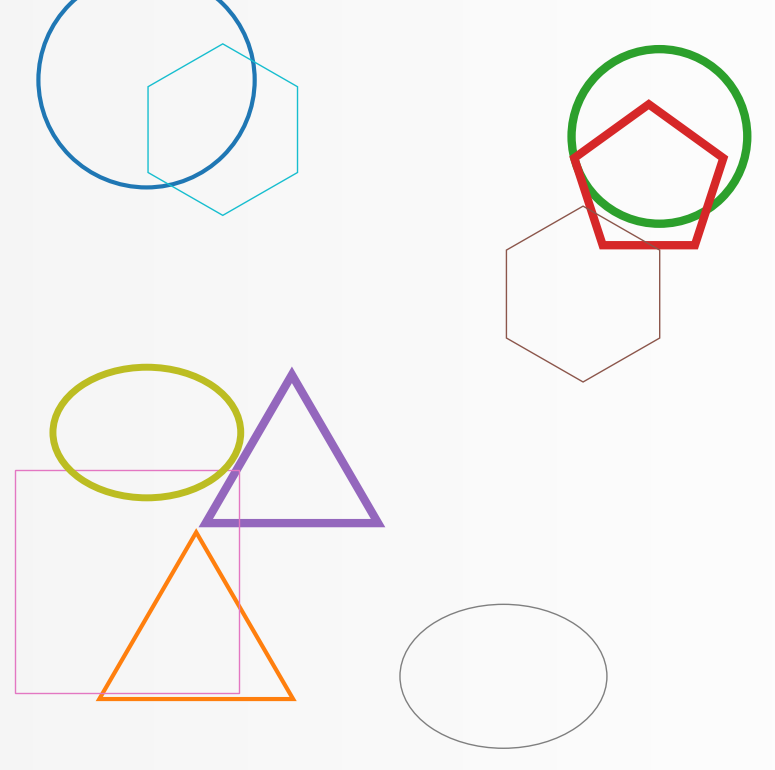[{"shape": "circle", "thickness": 1.5, "radius": 0.7, "center": [0.189, 0.896]}, {"shape": "triangle", "thickness": 1.5, "radius": 0.72, "center": [0.253, 0.164]}, {"shape": "circle", "thickness": 3, "radius": 0.57, "center": [0.851, 0.823]}, {"shape": "pentagon", "thickness": 3, "radius": 0.51, "center": [0.837, 0.763]}, {"shape": "triangle", "thickness": 3, "radius": 0.64, "center": [0.377, 0.385]}, {"shape": "hexagon", "thickness": 0.5, "radius": 0.57, "center": [0.752, 0.618]}, {"shape": "square", "thickness": 0.5, "radius": 0.72, "center": [0.164, 0.245]}, {"shape": "oval", "thickness": 0.5, "radius": 0.67, "center": [0.65, 0.122]}, {"shape": "oval", "thickness": 2.5, "radius": 0.61, "center": [0.189, 0.438]}, {"shape": "hexagon", "thickness": 0.5, "radius": 0.56, "center": [0.287, 0.832]}]